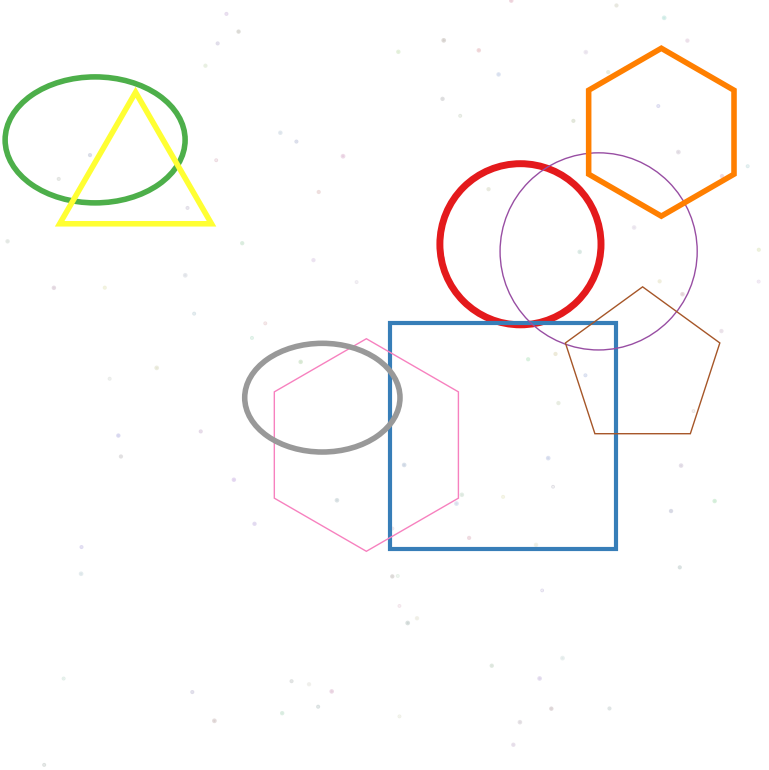[{"shape": "circle", "thickness": 2.5, "radius": 0.52, "center": [0.676, 0.683]}, {"shape": "square", "thickness": 1.5, "radius": 0.74, "center": [0.653, 0.434]}, {"shape": "oval", "thickness": 2, "radius": 0.58, "center": [0.124, 0.818]}, {"shape": "circle", "thickness": 0.5, "radius": 0.64, "center": [0.777, 0.674]}, {"shape": "hexagon", "thickness": 2, "radius": 0.54, "center": [0.859, 0.828]}, {"shape": "triangle", "thickness": 2, "radius": 0.57, "center": [0.176, 0.766]}, {"shape": "pentagon", "thickness": 0.5, "radius": 0.53, "center": [0.835, 0.522]}, {"shape": "hexagon", "thickness": 0.5, "radius": 0.69, "center": [0.476, 0.422]}, {"shape": "oval", "thickness": 2, "radius": 0.5, "center": [0.419, 0.484]}]